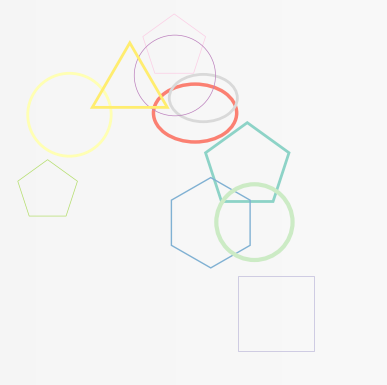[{"shape": "pentagon", "thickness": 2, "radius": 0.57, "center": [0.638, 0.568]}, {"shape": "circle", "thickness": 2, "radius": 0.54, "center": [0.179, 0.702]}, {"shape": "square", "thickness": 0.5, "radius": 0.49, "center": [0.712, 0.186]}, {"shape": "oval", "thickness": 2.5, "radius": 0.54, "center": [0.503, 0.706]}, {"shape": "hexagon", "thickness": 1, "radius": 0.59, "center": [0.544, 0.421]}, {"shape": "pentagon", "thickness": 0.5, "radius": 0.4, "center": [0.123, 0.504]}, {"shape": "pentagon", "thickness": 0.5, "radius": 0.43, "center": [0.45, 0.879]}, {"shape": "oval", "thickness": 2, "radius": 0.44, "center": [0.525, 0.745]}, {"shape": "circle", "thickness": 0.5, "radius": 0.52, "center": [0.451, 0.804]}, {"shape": "circle", "thickness": 3, "radius": 0.49, "center": [0.657, 0.423]}, {"shape": "triangle", "thickness": 2, "radius": 0.56, "center": [0.335, 0.777]}]